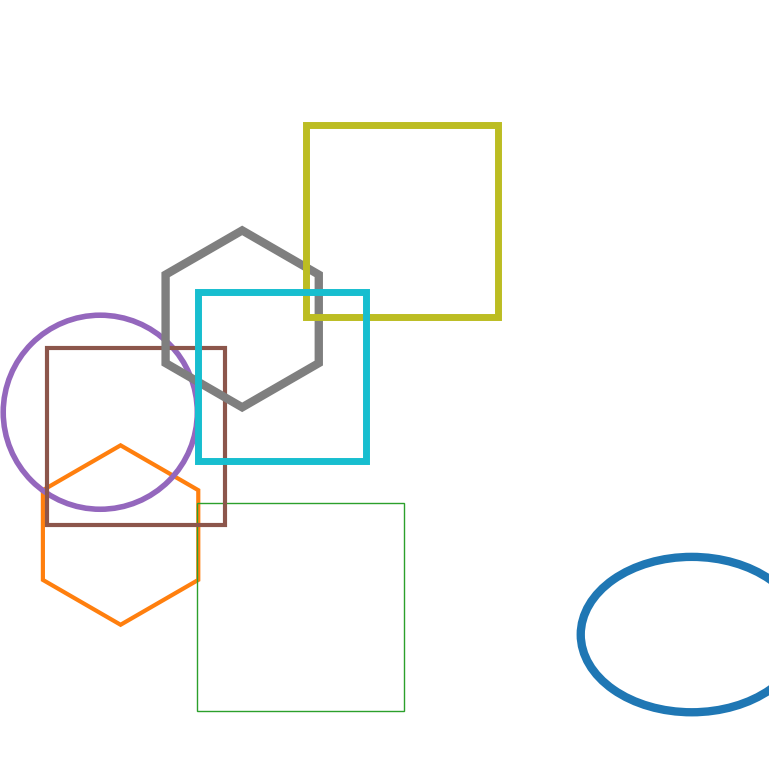[{"shape": "oval", "thickness": 3, "radius": 0.72, "center": [0.898, 0.176]}, {"shape": "hexagon", "thickness": 1.5, "radius": 0.58, "center": [0.157, 0.305]}, {"shape": "square", "thickness": 0.5, "radius": 0.67, "center": [0.39, 0.212]}, {"shape": "circle", "thickness": 2, "radius": 0.63, "center": [0.13, 0.465]}, {"shape": "square", "thickness": 1.5, "radius": 0.58, "center": [0.176, 0.433]}, {"shape": "hexagon", "thickness": 3, "radius": 0.57, "center": [0.315, 0.586]}, {"shape": "square", "thickness": 2.5, "radius": 0.62, "center": [0.523, 0.713]}, {"shape": "square", "thickness": 2.5, "radius": 0.55, "center": [0.366, 0.511]}]